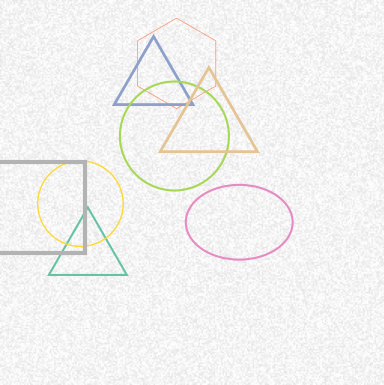[{"shape": "triangle", "thickness": 1.5, "radius": 0.59, "center": [0.228, 0.344]}, {"shape": "hexagon", "thickness": 0.5, "radius": 0.59, "center": [0.459, 0.835]}, {"shape": "triangle", "thickness": 2, "radius": 0.59, "center": [0.399, 0.787]}, {"shape": "oval", "thickness": 1.5, "radius": 0.69, "center": [0.621, 0.423]}, {"shape": "circle", "thickness": 1.5, "radius": 0.71, "center": [0.453, 0.647]}, {"shape": "circle", "thickness": 1, "radius": 0.56, "center": [0.209, 0.471]}, {"shape": "triangle", "thickness": 2, "radius": 0.73, "center": [0.543, 0.679]}, {"shape": "square", "thickness": 3, "radius": 0.59, "center": [0.102, 0.461]}]